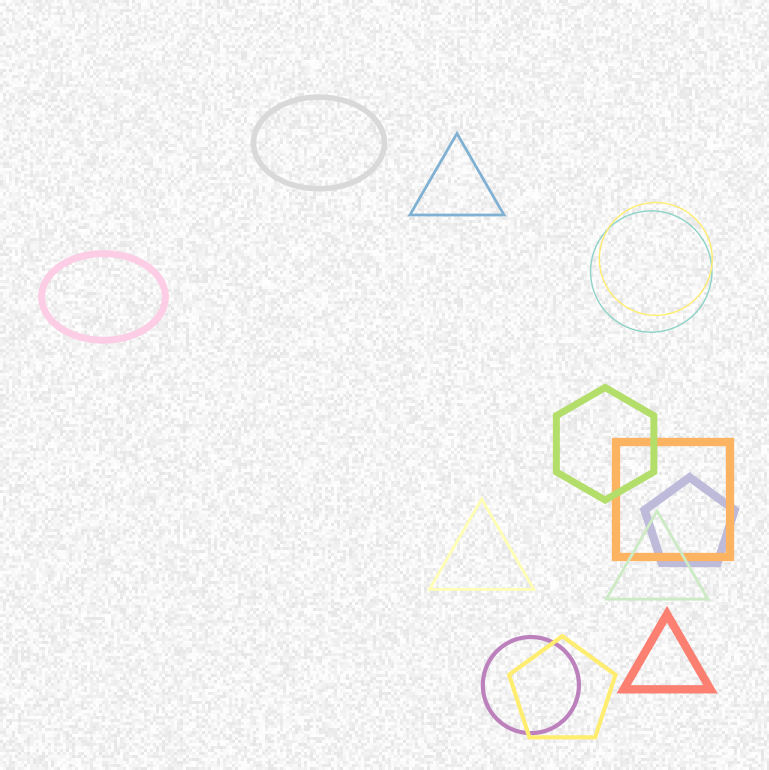[{"shape": "circle", "thickness": 0.5, "radius": 0.39, "center": [0.846, 0.647]}, {"shape": "triangle", "thickness": 1, "radius": 0.39, "center": [0.625, 0.274]}, {"shape": "pentagon", "thickness": 3, "radius": 0.31, "center": [0.896, 0.319]}, {"shape": "triangle", "thickness": 3, "radius": 0.33, "center": [0.866, 0.137]}, {"shape": "triangle", "thickness": 1, "radius": 0.35, "center": [0.593, 0.756]}, {"shape": "square", "thickness": 3, "radius": 0.37, "center": [0.874, 0.351]}, {"shape": "hexagon", "thickness": 2.5, "radius": 0.37, "center": [0.786, 0.424]}, {"shape": "oval", "thickness": 2.5, "radius": 0.4, "center": [0.134, 0.614]}, {"shape": "oval", "thickness": 2, "radius": 0.43, "center": [0.414, 0.814]}, {"shape": "circle", "thickness": 1.5, "radius": 0.31, "center": [0.689, 0.11]}, {"shape": "triangle", "thickness": 1, "radius": 0.38, "center": [0.853, 0.26]}, {"shape": "pentagon", "thickness": 1.5, "radius": 0.36, "center": [0.73, 0.101]}, {"shape": "circle", "thickness": 0.5, "radius": 0.37, "center": [0.852, 0.664]}]